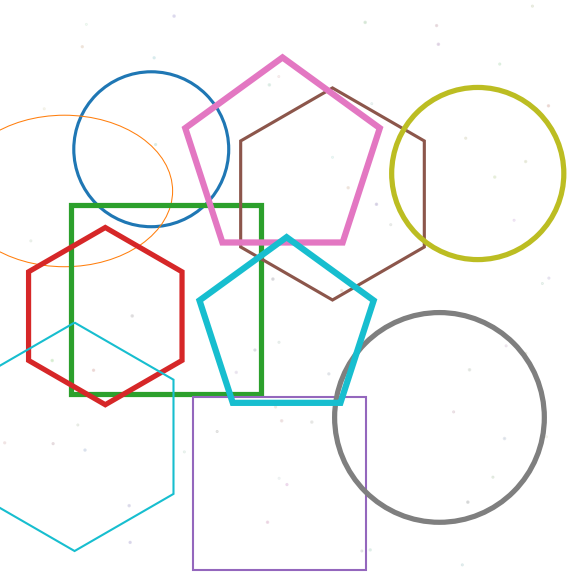[{"shape": "circle", "thickness": 1.5, "radius": 0.67, "center": [0.262, 0.741]}, {"shape": "oval", "thickness": 0.5, "radius": 0.94, "center": [0.111, 0.668]}, {"shape": "square", "thickness": 2.5, "radius": 0.82, "center": [0.288, 0.481]}, {"shape": "hexagon", "thickness": 2.5, "radius": 0.77, "center": [0.182, 0.452]}, {"shape": "square", "thickness": 1, "radius": 0.75, "center": [0.484, 0.161]}, {"shape": "hexagon", "thickness": 1.5, "radius": 0.92, "center": [0.576, 0.663]}, {"shape": "pentagon", "thickness": 3, "radius": 0.89, "center": [0.489, 0.723]}, {"shape": "circle", "thickness": 2.5, "radius": 0.91, "center": [0.761, 0.276]}, {"shape": "circle", "thickness": 2.5, "radius": 0.75, "center": [0.827, 0.699]}, {"shape": "pentagon", "thickness": 3, "radius": 0.79, "center": [0.496, 0.43]}, {"shape": "hexagon", "thickness": 1, "radius": 0.99, "center": [0.129, 0.243]}]